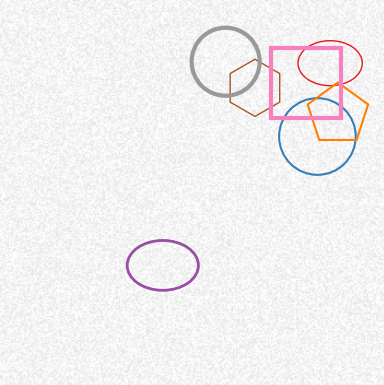[{"shape": "oval", "thickness": 1, "radius": 0.42, "center": [0.858, 0.836]}, {"shape": "circle", "thickness": 1.5, "radius": 0.5, "center": [0.824, 0.645]}, {"shape": "oval", "thickness": 2, "radius": 0.46, "center": [0.423, 0.311]}, {"shape": "pentagon", "thickness": 1.5, "radius": 0.41, "center": [0.878, 0.703]}, {"shape": "hexagon", "thickness": 1, "radius": 0.37, "center": [0.662, 0.772]}, {"shape": "square", "thickness": 3, "radius": 0.46, "center": [0.795, 0.785]}, {"shape": "circle", "thickness": 3, "radius": 0.44, "center": [0.586, 0.84]}]